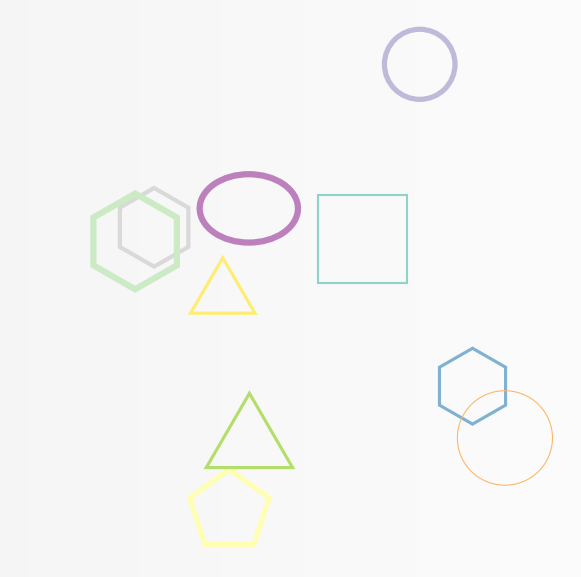[{"shape": "square", "thickness": 1, "radius": 0.38, "center": [0.624, 0.585]}, {"shape": "pentagon", "thickness": 2.5, "radius": 0.36, "center": [0.395, 0.115]}, {"shape": "circle", "thickness": 2.5, "radius": 0.3, "center": [0.722, 0.888]}, {"shape": "hexagon", "thickness": 1.5, "radius": 0.33, "center": [0.813, 0.33]}, {"shape": "circle", "thickness": 0.5, "radius": 0.41, "center": [0.869, 0.241]}, {"shape": "triangle", "thickness": 1.5, "radius": 0.43, "center": [0.429, 0.232]}, {"shape": "hexagon", "thickness": 2, "radius": 0.34, "center": [0.265, 0.606]}, {"shape": "oval", "thickness": 3, "radius": 0.42, "center": [0.428, 0.638]}, {"shape": "hexagon", "thickness": 3, "radius": 0.41, "center": [0.233, 0.581]}, {"shape": "triangle", "thickness": 1.5, "radius": 0.32, "center": [0.383, 0.489]}]